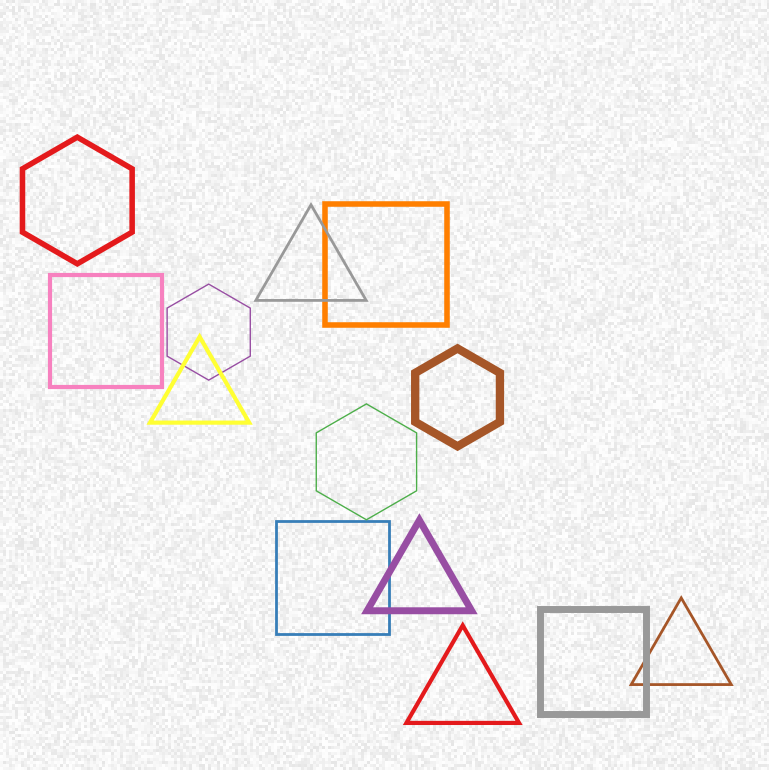[{"shape": "triangle", "thickness": 1.5, "radius": 0.42, "center": [0.601, 0.103]}, {"shape": "hexagon", "thickness": 2, "radius": 0.41, "center": [0.1, 0.74]}, {"shape": "square", "thickness": 1, "radius": 0.37, "center": [0.432, 0.25]}, {"shape": "hexagon", "thickness": 0.5, "radius": 0.38, "center": [0.476, 0.4]}, {"shape": "hexagon", "thickness": 0.5, "radius": 0.31, "center": [0.271, 0.569]}, {"shape": "triangle", "thickness": 2.5, "radius": 0.39, "center": [0.545, 0.246]}, {"shape": "square", "thickness": 2, "radius": 0.39, "center": [0.501, 0.656]}, {"shape": "triangle", "thickness": 1.5, "radius": 0.37, "center": [0.259, 0.488]}, {"shape": "hexagon", "thickness": 3, "radius": 0.32, "center": [0.594, 0.484]}, {"shape": "triangle", "thickness": 1, "radius": 0.38, "center": [0.885, 0.148]}, {"shape": "square", "thickness": 1.5, "radius": 0.36, "center": [0.138, 0.57]}, {"shape": "triangle", "thickness": 1, "radius": 0.41, "center": [0.404, 0.651]}, {"shape": "square", "thickness": 2.5, "radius": 0.34, "center": [0.77, 0.141]}]